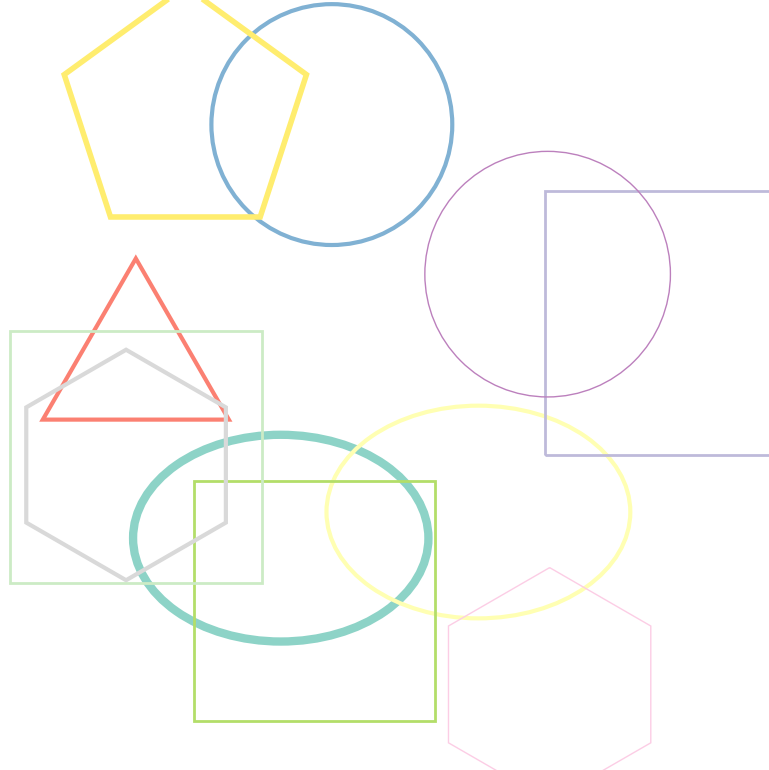[{"shape": "oval", "thickness": 3, "radius": 0.96, "center": [0.365, 0.301]}, {"shape": "oval", "thickness": 1.5, "radius": 0.99, "center": [0.621, 0.335]}, {"shape": "square", "thickness": 1, "radius": 0.86, "center": [0.879, 0.581]}, {"shape": "triangle", "thickness": 1.5, "radius": 0.7, "center": [0.176, 0.525]}, {"shape": "circle", "thickness": 1.5, "radius": 0.78, "center": [0.431, 0.838]}, {"shape": "square", "thickness": 1, "radius": 0.78, "center": [0.409, 0.219]}, {"shape": "hexagon", "thickness": 0.5, "radius": 0.76, "center": [0.714, 0.111]}, {"shape": "hexagon", "thickness": 1.5, "radius": 0.75, "center": [0.164, 0.396]}, {"shape": "circle", "thickness": 0.5, "radius": 0.8, "center": [0.711, 0.644]}, {"shape": "square", "thickness": 1, "radius": 0.82, "center": [0.177, 0.407]}, {"shape": "pentagon", "thickness": 2, "radius": 0.83, "center": [0.241, 0.852]}]